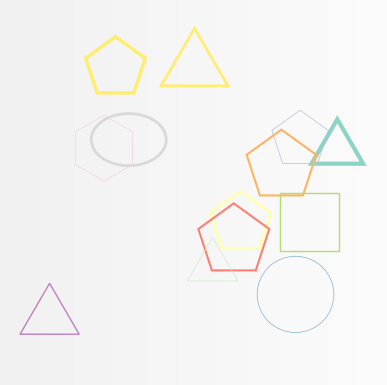[{"shape": "triangle", "thickness": 3, "radius": 0.38, "center": [0.87, 0.613]}, {"shape": "pentagon", "thickness": 2, "radius": 0.41, "center": [0.621, 0.422]}, {"shape": "pentagon", "thickness": 0.5, "radius": 0.38, "center": [0.774, 0.637]}, {"shape": "pentagon", "thickness": 1.5, "radius": 0.48, "center": [0.603, 0.376]}, {"shape": "circle", "thickness": 0.5, "radius": 0.49, "center": [0.763, 0.235]}, {"shape": "pentagon", "thickness": 1.5, "radius": 0.47, "center": [0.726, 0.569]}, {"shape": "square", "thickness": 1, "radius": 0.38, "center": [0.799, 0.423]}, {"shape": "hexagon", "thickness": 0.5, "radius": 0.43, "center": [0.268, 0.615]}, {"shape": "oval", "thickness": 2, "radius": 0.48, "center": [0.332, 0.637]}, {"shape": "triangle", "thickness": 1, "radius": 0.44, "center": [0.128, 0.176]}, {"shape": "triangle", "thickness": 0.5, "radius": 0.38, "center": [0.549, 0.308]}, {"shape": "pentagon", "thickness": 2.5, "radius": 0.4, "center": [0.298, 0.824]}, {"shape": "triangle", "thickness": 2, "radius": 0.5, "center": [0.502, 0.827]}]